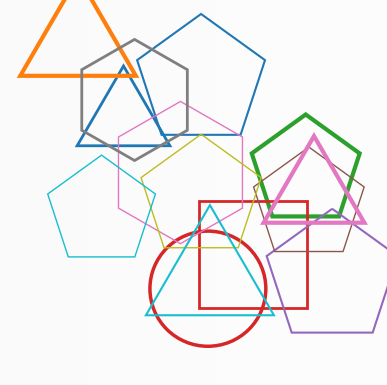[{"shape": "triangle", "thickness": 2, "radius": 0.69, "center": [0.319, 0.69]}, {"shape": "pentagon", "thickness": 1.5, "radius": 0.87, "center": [0.519, 0.79]}, {"shape": "triangle", "thickness": 3, "radius": 0.86, "center": [0.201, 0.889]}, {"shape": "pentagon", "thickness": 3, "radius": 0.73, "center": [0.789, 0.556]}, {"shape": "circle", "thickness": 2.5, "radius": 0.75, "center": [0.536, 0.25]}, {"shape": "square", "thickness": 2, "radius": 0.69, "center": [0.652, 0.34]}, {"shape": "pentagon", "thickness": 1.5, "radius": 0.89, "center": [0.857, 0.28]}, {"shape": "pentagon", "thickness": 1, "radius": 0.75, "center": [0.797, 0.468]}, {"shape": "triangle", "thickness": 3, "radius": 0.75, "center": [0.81, 0.497]}, {"shape": "hexagon", "thickness": 1, "radius": 0.92, "center": [0.466, 0.552]}, {"shape": "hexagon", "thickness": 2, "radius": 0.79, "center": [0.347, 0.74]}, {"shape": "pentagon", "thickness": 1, "radius": 0.81, "center": [0.519, 0.488]}, {"shape": "pentagon", "thickness": 1, "radius": 0.73, "center": [0.262, 0.451]}, {"shape": "triangle", "thickness": 1.5, "radius": 0.95, "center": [0.542, 0.277]}]